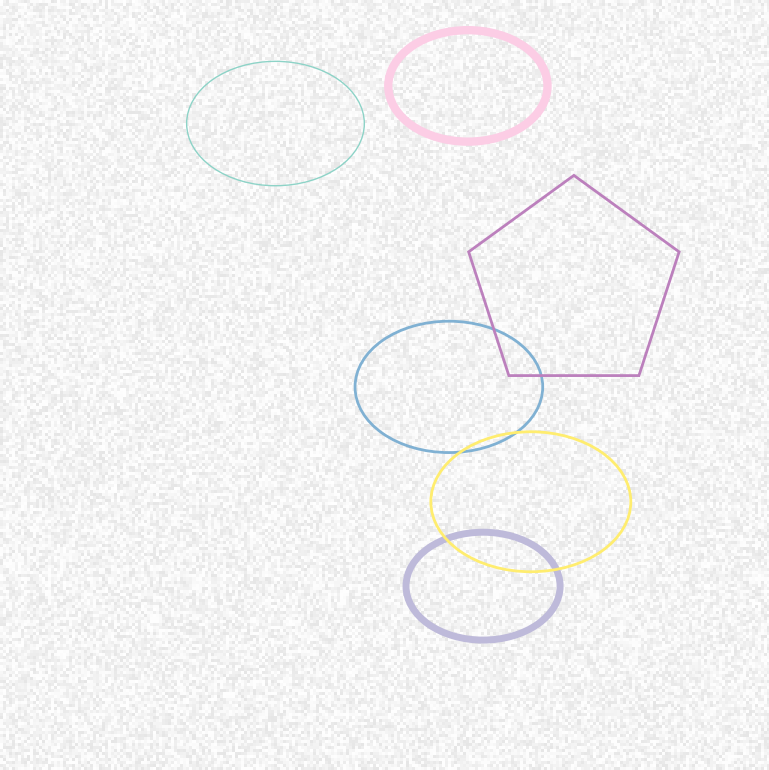[{"shape": "oval", "thickness": 0.5, "radius": 0.58, "center": [0.358, 0.84]}, {"shape": "oval", "thickness": 2.5, "radius": 0.5, "center": [0.627, 0.239]}, {"shape": "oval", "thickness": 1, "radius": 0.61, "center": [0.583, 0.498]}, {"shape": "oval", "thickness": 3, "radius": 0.52, "center": [0.608, 0.888]}, {"shape": "pentagon", "thickness": 1, "radius": 0.72, "center": [0.745, 0.628]}, {"shape": "oval", "thickness": 1, "radius": 0.65, "center": [0.689, 0.348]}]